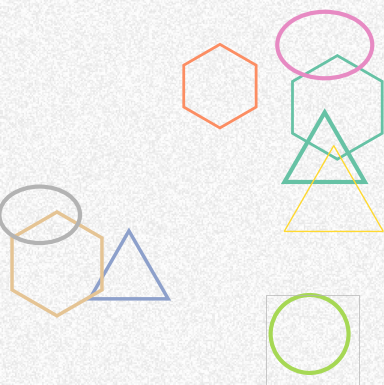[{"shape": "hexagon", "thickness": 2, "radius": 0.67, "center": [0.876, 0.721]}, {"shape": "triangle", "thickness": 3, "radius": 0.6, "center": [0.843, 0.588]}, {"shape": "hexagon", "thickness": 2, "radius": 0.54, "center": [0.571, 0.776]}, {"shape": "triangle", "thickness": 2.5, "radius": 0.59, "center": [0.335, 0.283]}, {"shape": "oval", "thickness": 3, "radius": 0.62, "center": [0.844, 0.883]}, {"shape": "circle", "thickness": 3, "radius": 0.51, "center": [0.804, 0.133]}, {"shape": "triangle", "thickness": 1, "radius": 0.74, "center": [0.867, 0.473]}, {"shape": "hexagon", "thickness": 2.5, "radius": 0.67, "center": [0.148, 0.315]}, {"shape": "square", "thickness": 0.5, "radius": 0.61, "center": [0.811, 0.114]}, {"shape": "oval", "thickness": 3, "radius": 0.52, "center": [0.103, 0.442]}]